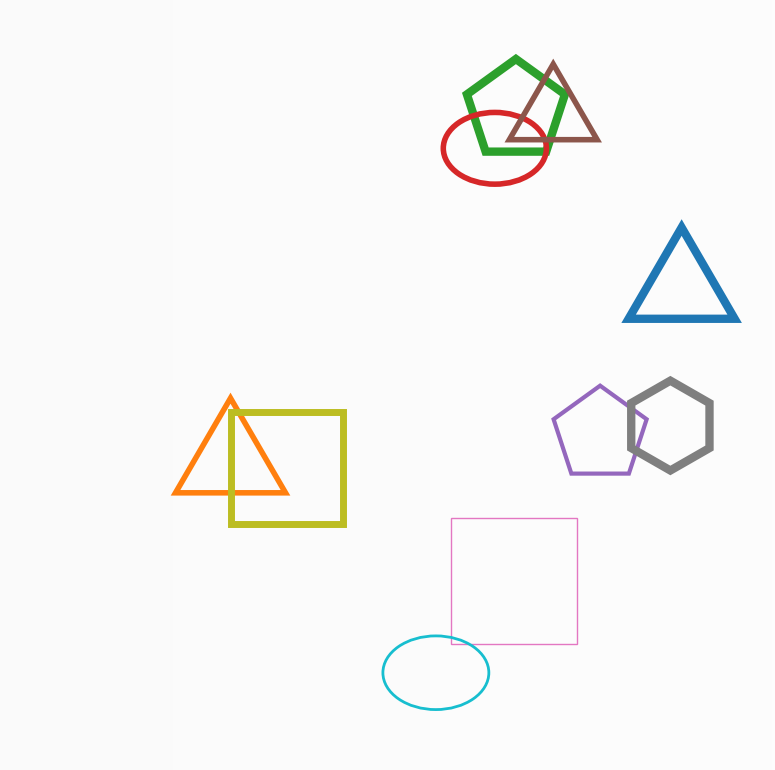[{"shape": "triangle", "thickness": 3, "radius": 0.4, "center": [0.88, 0.626]}, {"shape": "triangle", "thickness": 2, "radius": 0.41, "center": [0.297, 0.401]}, {"shape": "pentagon", "thickness": 3, "radius": 0.33, "center": [0.666, 0.857]}, {"shape": "oval", "thickness": 2, "radius": 0.33, "center": [0.639, 0.807]}, {"shape": "pentagon", "thickness": 1.5, "radius": 0.32, "center": [0.774, 0.436]}, {"shape": "triangle", "thickness": 2, "radius": 0.33, "center": [0.714, 0.851]}, {"shape": "square", "thickness": 0.5, "radius": 0.41, "center": [0.663, 0.246]}, {"shape": "hexagon", "thickness": 3, "radius": 0.29, "center": [0.865, 0.447]}, {"shape": "square", "thickness": 2.5, "radius": 0.36, "center": [0.37, 0.393]}, {"shape": "oval", "thickness": 1, "radius": 0.34, "center": [0.562, 0.126]}]